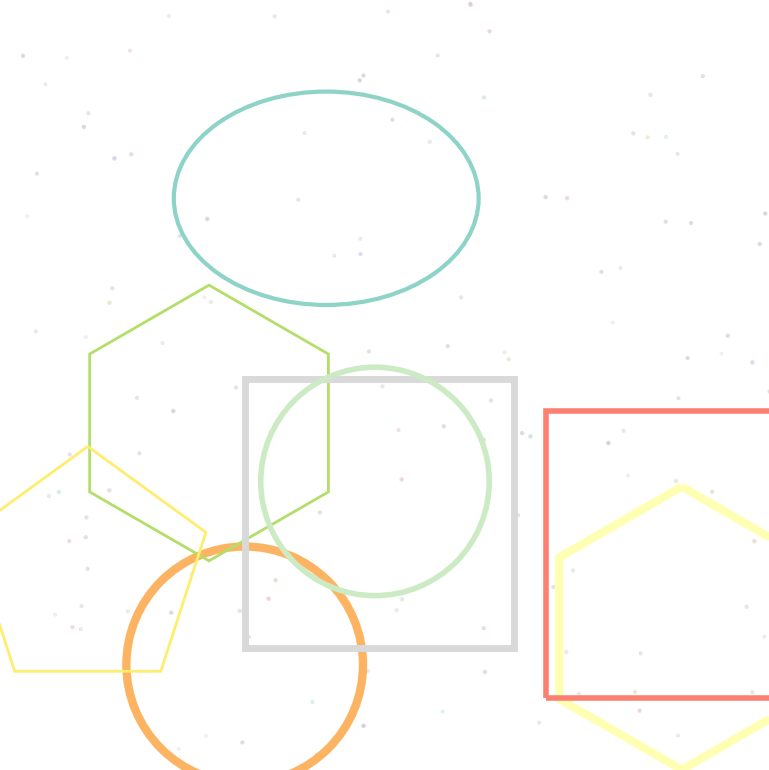[{"shape": "oval", "thickness": 1.5, "radius": 0.99, "center": [0.424, 0.743]}, {"shape": "hexagon", "thickness": 3, "radius": 0.92, "center": [0.885, 0.184]}, {"shape": "square", "thickness": 2, "radius": 0.93, "center": [0.896, 0.28]}, {"shape": "circle", "thickness": 3, "radius": 0.77, "center": [0.318, 0.137]}, {"shape": "hexagon", "thickness": 1, "radius": 0.9, "center": [0.271, 0.451]}, {"shape": "square", "thickness": 2.5, "radius": 0.87, "center": [0.493, 0.333]}, {"shape": "circle", "thickness": 2, "radius": 0.74, "center": [0.487, 0.375]}, {"shape": "pentagon", "thickness": 1, "radius": 0.81, "center": [0.114, 0.259]}]